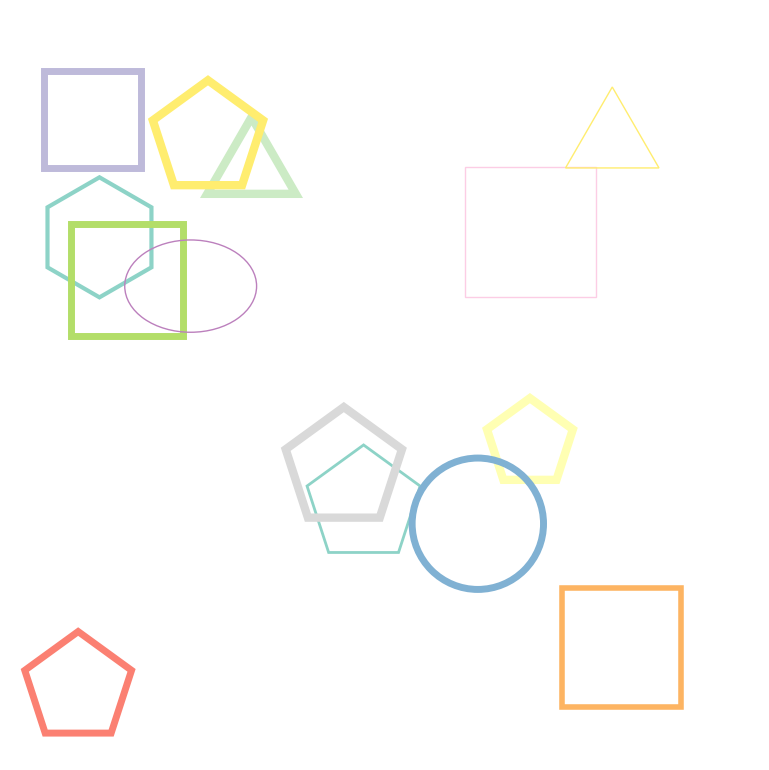[{"shape": "pentagon", "thickness": 1, "radius": 0.39, "center": [0.472, 0.345]}, {"shape": "hexagon", "thickness": 1.5, "radius": 0.39, "center": [0.129, 0.692]}, {"shape": "pentagon", "thickness": 3, "radius": 0.29, "center": [0.688, 0.424]}, {"shape": "square", "thickness": 2.5, "radius": 0.32, "center": [0.12, 0.845]}, {"shape": "pentagon", "thickness": 2.5, "radius": 0.36, "center": [0.102, 0.107]}, {"shape": "circle", "thickness": 2.5, "radius": 0.43, "center": [0.621, 0.32]}, {"shape": "square", "thickness": 2, "radius": 0.39, "center": [0.807, 0.159]}, {"shape": "square", "thickness": 2.5, "radius": 0.36, "center": [0.165, 0.636]}, {"shape": "square", "thickness": 0.5, "radius": 0.42, "center": [0.689, 0.699]}, {"shape": "pentagon", "thickness": 3, "radius": 0.4, "center": [0.447, 0.392]}, {"shape": "oval", "thickness": 0.5, "radius": 0.43, "center": [0.248, 0.628]}, {"shape": "triangle", "thickness": 3, "radius": 0.33, "center": [0.327, 0.781]}, {"shape": "pentagon", "thickness": 3, "radius": 0.38, "center": [0.27, 0.82]}, {"shape": "triangle", "thickness": 0.5, "radius": 0.35, "center": [0.795, 0.817]}]